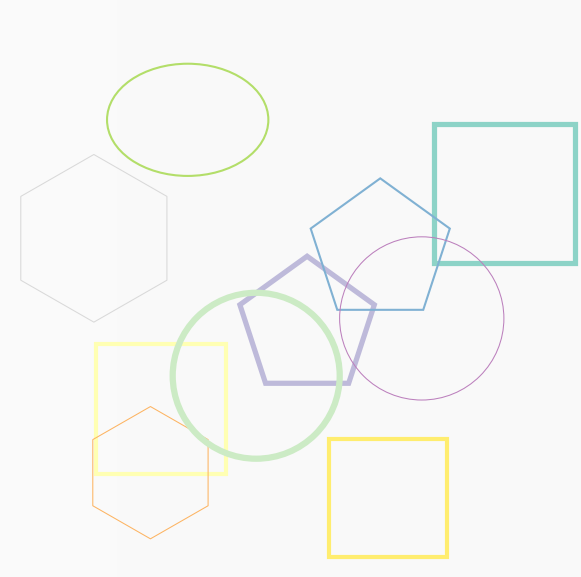[{"shape": "square", "thickness": 2.5, "radius": 0.6, "center": [0.868, 0.664]}, {"shape": "square", "thickness": 2, "radius": 0.56, "center": [0.277, 0.291]}, {"shape": "pentagon", "thickness": 2.5, "radius": 0.61, "center": [0.528, 0.434]}, {"shape": "pentagon", "thickness": 1, "radius": 0.63, "center": [0.654, 0.564]}, {"shape": "hexagon", "thickness": 0.5, "radius": 0.57, "center": [0.259, 0.181]}, {"shape": "oval", "thickness": 1, "radius": 0.69, "center": [0.323, 0.792]}, {"shape": "hexagon", "thickness": 0.5, "radius": 0.73, "center": [0.161, 0.586]}, {"shape": "circle", "thickness": 0.5, "radius": 0.71, "center": [0.726, 0.448]}, {"shape": "circle", "thickness": 3, "radius": 0.72, "center": [0.441, 0.349]}, {"shape": "square", "thickness": 2, "radius": 0.51, "center": [0.668, 0.137]}]